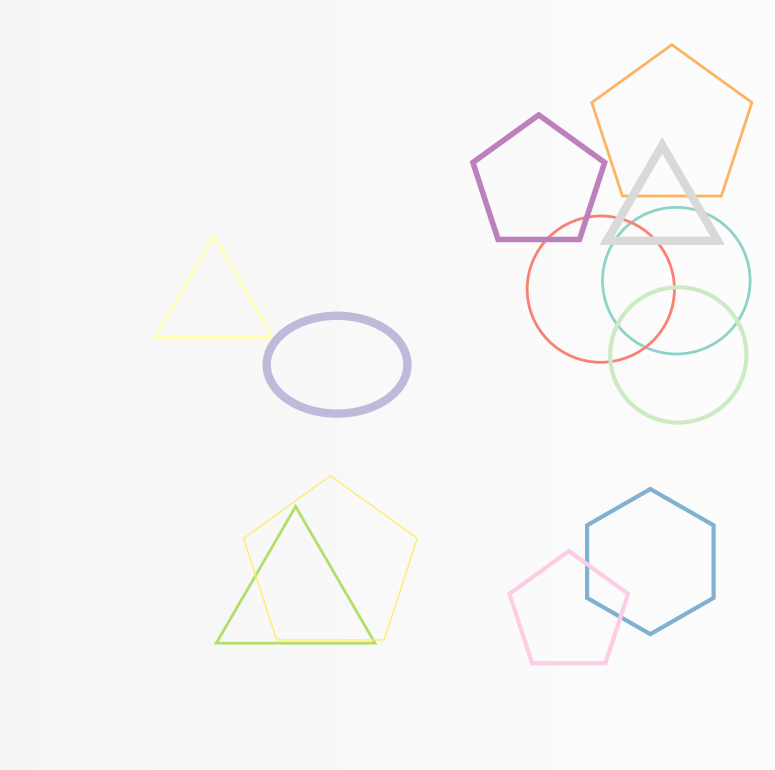[{"shape": "circle", "thickness": 1, "radius": 0.48, "center": [0.873, 0.635]}, {"shape": "triangle", "thickness": 1, "radius": 0.44, "center": [0.276, 0.606]}, {"shape": "oval", "thickness": 3, "radius": 0.45, "center": [0.435, 0.526]}, {"shape": "circle", "thickness": 1, "radius": 0.48, "center": [0.775, 0.624]}, {"shape": "hexagon", "thickness": 1.5, "radius": 0.47, "center": [0.839, 0.271]}, {"shape": "pentagon", "thickness": 1, "radius": 0.54, "center": [0.867, 0.833]}, {"shape": "triangle", "thickness": 1, "radius": 0.59, "center": [0.381, 0.224]}, {"shape": "pentagon", "thickness": 1.5, "radius": 0.4, "center": [0.734, 0.204]}, {"shape": "triangle", "thickness": 3, "radius": 0.41, "center": [0.855, 0.729]}, {"shape": "pentagon", "thickness": 2, "radius": 0.45, "center": [0.695, 0.761]}, {"shape": "circle", "thickness": 1.5, "radius": 0.44, "center": [0.875, 0.539]}, {"shape": "pentagon", "thickness": 0.5, "radius": 0.59, "center": [0.426, 0.264]}]